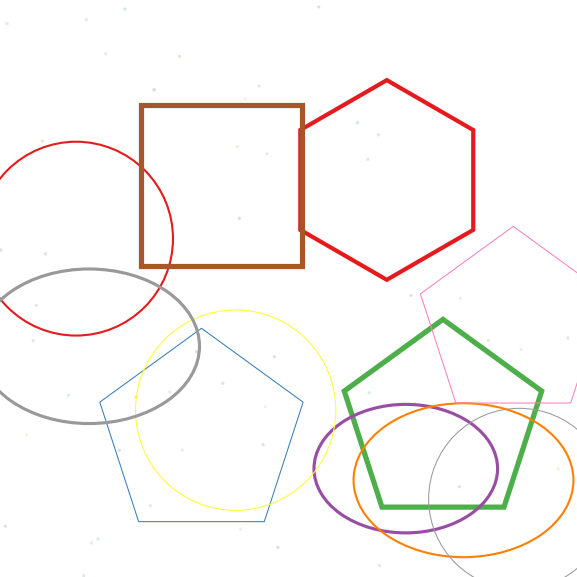[{"shape": "hexagon", "thickness": 2, "radius": 0.86, "center": [0.67, 0.688]}, {"shape": "circle", "thickness": 1, "radius": 0.84, "center": [0.132, 0.586]}, {"shape": "pentagon", "thickness": 0.5, "radius": 0.93, "center": [0.349, 0.246]}, {"shape": "pentagon", "thickness": 2.5, "radius": 0.9, "center": [0.767, 0.266]}, {"shape": "oval", "thickness": 1.5, "radius": 0.79, "center": [0.703, 0.188]}, {"shape": "oval", "thickness": 1, "radius": 0.95, "center": [0.803, 0.168]}, {"shape": "circle", "thickness": 0.5, "radius": 0.87, "center": [0.408, 0.289]}, {"shape": "square", "thickness": 2.5, "radius": 0.7, "center": [0.384, 0.678]}, {"shape": "pentagon", "thickness": 0.5, "radius": 0.85, "center": [0.889, 0.438]}, {"shape": "circle", "thickness": 0.5, "radius": 0.78, "center": [0.899, 0.135]}, {"shape": "oval", "thickness": 1.5, "radius": 0.96, "center": [0.154, 0.4]}]